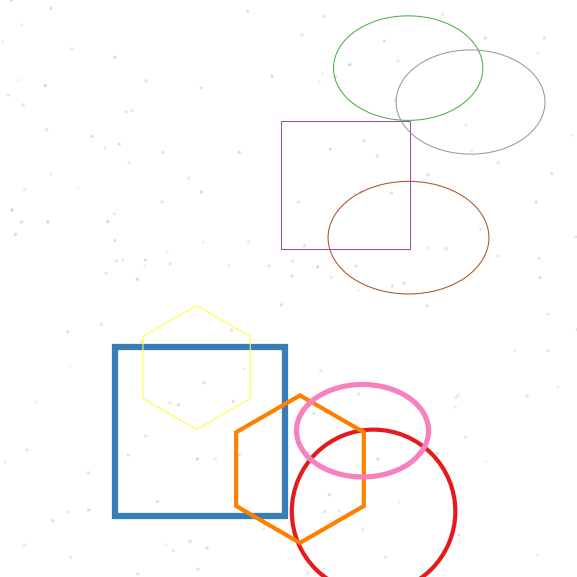[{"shape": "circle", "thickness": 2, "radius": 0.71, "center": [0.647, 0.114]}, {"shape": "square", "thickness": 3, "radius": 0.73, "center": [0.346, 0.252]}, {"shape": "oval", "thickness": 0.5, "radius": 0.65, "center": [0.707, 0.881]}, {"shape": "square", "thickness": 0.5, "radius": 0.56, "center": [0.598, 0.679]}, {"shape": "hexagon", "thickness": 2, "radius": 0.64, "center": [0.519, 0.187]}, {"shape": "hexagon", "thickness": 0.5, "radius": 0.54, "center": [0.34, 0.363]}, {"shape": "oval", "thickness": 0.5, "radius": 0.7, "center": [0.707, 0.588]}, {"shape": "oval", "thickness": 2.5, "radius": 0.57, "center": [0.628, 0.253]}, {"shape": "oval", "thickness": 0.5, "radius": 0.64, "center": [0.815, 0.822]}]